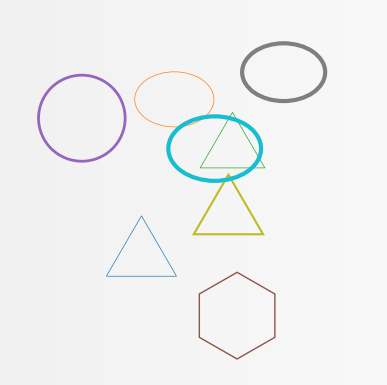[{"shape": "triangle", "thickness": 0.5, "radius": 0.52, "center": [0.365, 0.335]}, {"shape": "oval", "thickness": 0.5, "radius": 0.51, "center": [0.45, 0.742]}, {"shape": "triangle", "thickness": 0.5, "radius": 0.48, "center": [0.6, 0.612]}, {"shape": "circle", "thickness": 2, "radius": 0.56, "center": [0.211, 0.693]}, {"shape": "hexagon", "thickness": 1, "radius": 0.56, "center": [0.612, 0.18]}, {"shape": "oval", "thickness": 3, "radius": 0.54, "center": [0.732, 0.812]}, {"shape": "triangle", "thickness": 1.5, "radius": 0.52, "center": [0.589, 0.443]}, {"shape": "oval", "thickness": 3, "radius": 0.6, "center": [0.554, 0.614]}]